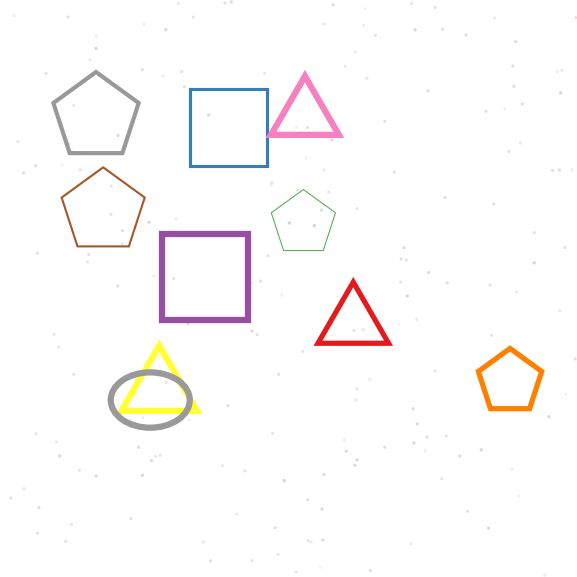[{"shape": "triangle", "thickness": 2.5, "radius": 0.35, "center": [0.612, 0.44]}, {"shape": "square", "thickness": 1.5, "radius": 0.33, "center": [0.396, 0.779]}, {"shape": "pentagon", "thickness": 0.5, "radius": 0.29, "center": [0.525, 0.613]}, {"shape": "square", "thickness": 3, "radius": 0.38, "center": [0.355, 0.519]}, {"shape": "pentagon", "thickness": 2.5, "radius": 0.29, "center": [0.883, 0.338]}, {"shape": "triangle", "thickness": 3, "radius": 0.38, "center": [0.276, 0.325]}, {"shape": "pentagon", "thickness": 1, "radius": 0.38, "center": [0.179, 0.634]}, {"shape": "triangle", "thickness": 3, "radius": 0.34, "center": [0.528, 0.799]}, {"shape": "oval", "thickness": 3, "radius": 0.34, "center": [0.26, 0.306]}, {"shape": "pentagon", "thickness": 2, "radius": 0.39, "center": [0.166, 0.797]}]